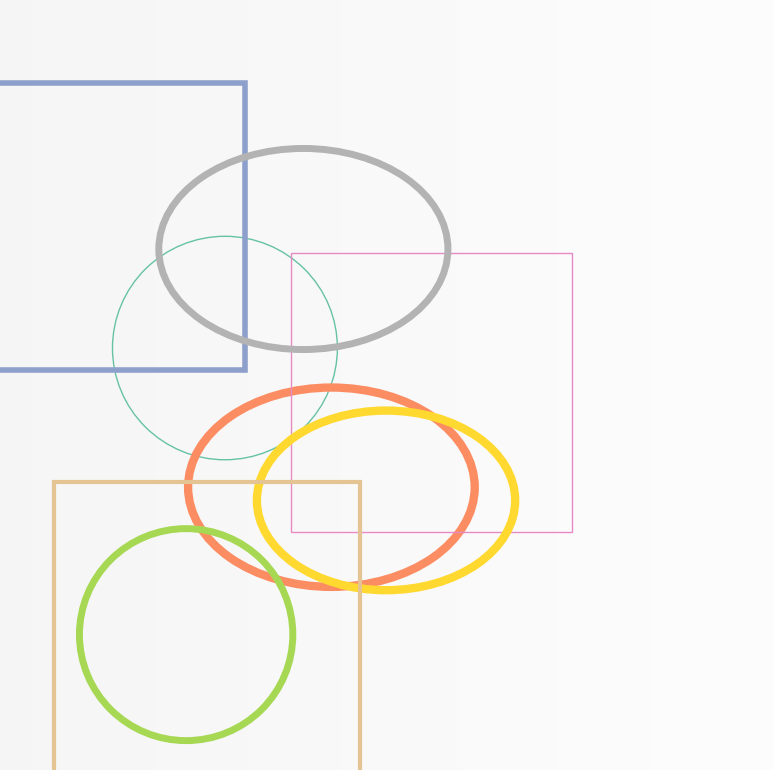[{"shape": "circle", "thickness": 0.5, "radius": 0.73, "center": [0.29, 0.548]}, {"shape": "oval", "thickness": 3, "radius": 0.92, "center": [0.428, 0.367]}, {"shape": "square", "thickness": 2, "radius": 0.93, "center": [0.13, 0.706]}, {"shape": "square", "thickness": 0.5, "radius": 0.91, "center": [0.557, 0.49]}, {"shape": "circle", "thickness": 2.5, "radius": 0.69, "center": [0.24, 0.176]}, {"shape": "oval", "thickness": 3, "radius": 0.83, "center": [0.498, 0.35]}, {"shape": "square", "thickness": 1.5, "radius": 0.99, "center": [0.267, 0.176]}, {"shape": "oval", "thickness": 2.5, "radius": 0.93, "center": [0.391, 0.677]}]